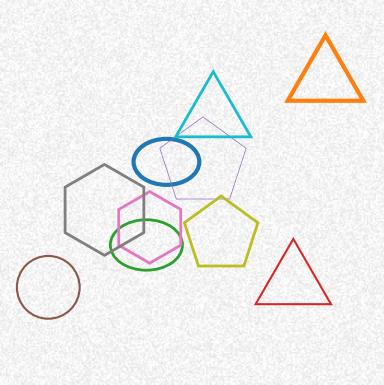[{"shape": "oval", "thickness": 3, "radius": 0.43, "center": [0.432, 0.58]}, {"shape": "triangle", "thickness": 3, "radius": 0.57, "center": [0.845, 0.795]}, {"shape": "oval", "thickness": 2, "radius": 0.47, "center": [0.38, 0.364]}, {"shape": "triangle", "thickness": 1.5, "radius": 0.57, "center": [0.762, 0.266]}, {"shape": "pentagon", "thickness": 0.5, "radius": 0.59, "center": [0.527, 0.578]}, {"shape": "circle", "thickness": 1.5, "radius": 0.41, "center": [0.125, 0.254]}, {"shape": "hexagon", "thickness": 2, "radius": 0.46, "center": [0.389, 0.409]}, {"shape": "hexagon", "thickness": 2, "radius": 0.59, "center": [0.271, 0.455]}, {"shape": "pentagon", "thickness": 2, "radius": 0.5, "center": [0.574, 0.39]}, {"shape": "triangle", "thickness": 2, "radius": 0.56, "center": [0.554, 0.701]}]